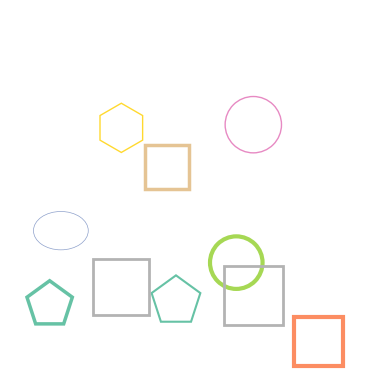[{"shape": "pentagon", "thickness": 2.5, "radius": 0.31, "center": [0.129, 0.209]}, {"shape": "pentagon", "thickness": 1.5, "radius": 0.33, "center": [0.457, 0.218]}, {"shape": "square", "thickness": 3, "radius": 0.32, "center": [0.828, 0.114]}, {"shape": "oval", "thickness": 0.5, "radius": 0.36, "center": [0.158, 0.401]}, {"shape": "circle", "thickness": 1, "radius": 0.37, "center": [0.658, 0.676]}, {"shape": "circle", "thickness": 3, "radius": 0.34, "center": [0.614, 0.318]}, {"shape": "hexagon", "thickness": 1, "radius": 0.32, "center": [0.315, 0.668]}, {"shape": "square", "thickness": 2.5, "radius": 0.29, "center": [0.433, 0.566]}, {"shape": "square", "thickness": 2, "radius": 0.37, "center": [0.314, 0.254]}, {"shape": "square", "thickness": 2, "radius": 0.38, "center": [0.658, 0.232]}]